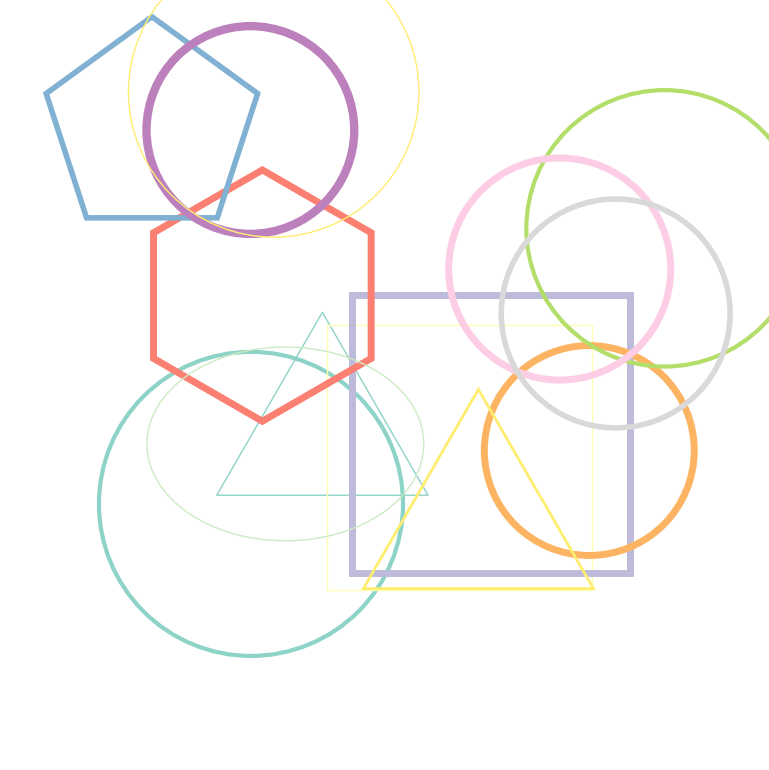[{"shape": "triangle", "thickness": 0.5, "radius": 0.79, "center": [0.419, 0.436]}, {"shape": "circle", "thickness": 1.5, "radius": 0.99, "center": [0.326, 0.346]}, {"shape": "square", "thickness": 0.5, "radius": 0.86, "center": [0.597, 0.406]}, {"shape": "square", "thickness": 2.5, "radius": 0.9, "center": [0.638, 0.436]}, {"shape": "hexagon", "thickness": 2.5, "radius": 0.82, "center": [0.341, 0.616]}, {"shape": "pentagon", "thickness": 2, "radius": 0.72, "center": [0.197, 0.834]}, {"shape": "circle", "thickness": 2.5, "radius": 0.68, "center": [0.765, 0.415]}, {"shape": "circle", "thickness": 1.5, "radius": 0.9, "center": [0.863, 0.703]}, {"shape": "circle", "thickness": 2.5, "radius": 0.72, "center": [0.727, 0.651]}, {"shape": "circle", "thickness": 2, "radius": 0.74, "center": [0.8, 0.593]}, {"shape": "circle", "thickness": 3, "radius": 0.67, "center": [0.325, 0.831]}, {"shape": "oval", "thickness": 0.5, "radius": 0.9, "center": [0.371, 0.423]}, {"shape": "circle", "thickness": 0.5, "radius": 0.94, "center": [0.355, 0.881]}, {"shape": "triangle", "thickness": 1, "radius": 0.86, "center": [0.621, 0.322]}]